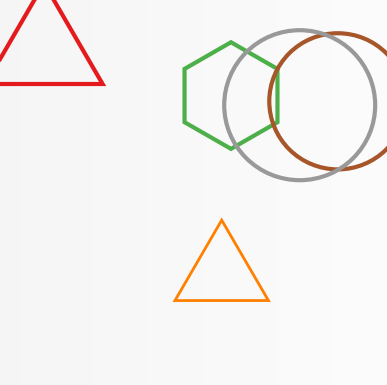[{"shape": "triangle", "thickness": 3, "radius": 0.87, "center": [0.114, 0.869]}, {"shape": "hexagon", "thickness": 3, "radius": 0.69, "center": [0.596, 0.752]}, {"shape": "triangle", "thickness": 2, "radius": 0.7, "center": [0.572, 0.289]}, {"shape": "circle", "thickness": 3, "radius": 0.88, "center": [0.872, 0.737]}, {"shape": "circle", "thickness": 3, "radius": 0.97, "center": [0.773, 0.727]}]